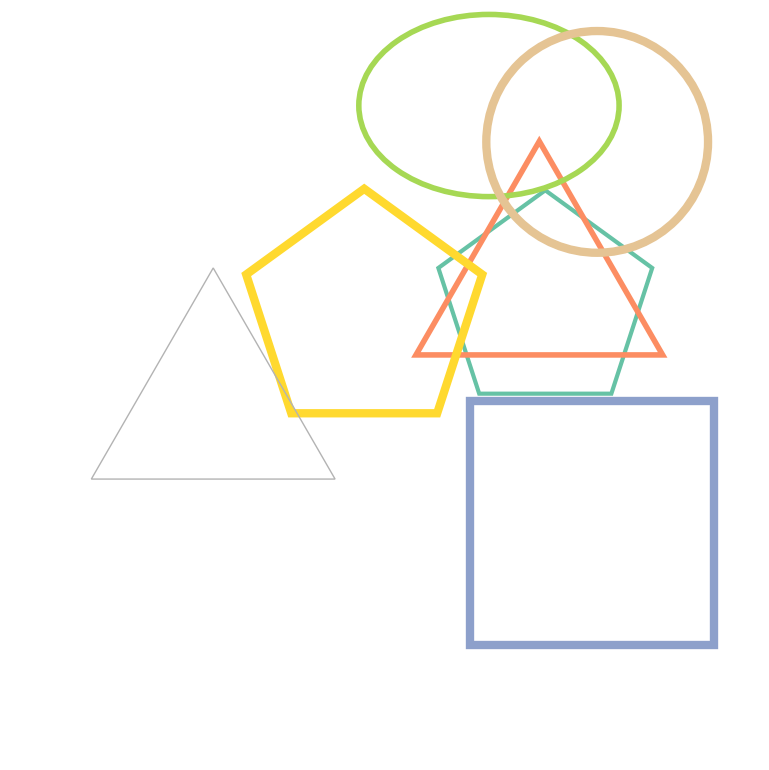[{"shape": "pentagon", "thickness": 1.5, "radius": 0.73, "center": [0.708, 0.607]}, {"shape": "triangle", "thickness": 2, "radius": 0.92, "center": [0.7, 0.632]}, {"shape": "square", "thickness": 3, "radius": 0.79, "center": [0.769, 0.321]}, {"shape": "oval", "thickness": 2, "radius": 0.85, "center": [0.635, 0.863]}, {"shape": "pentagon", "thickness": 3, "radius": 0.81, "center": [0.473, 0.594]}, {"shape": "circle", "thickness": 3, "radius": 0.72, "center": [0.776, 0.816]}, {"shape": "triangle", "thickness": 0.5, "radius": 0.91, "center": [0.277, 0.469]}]